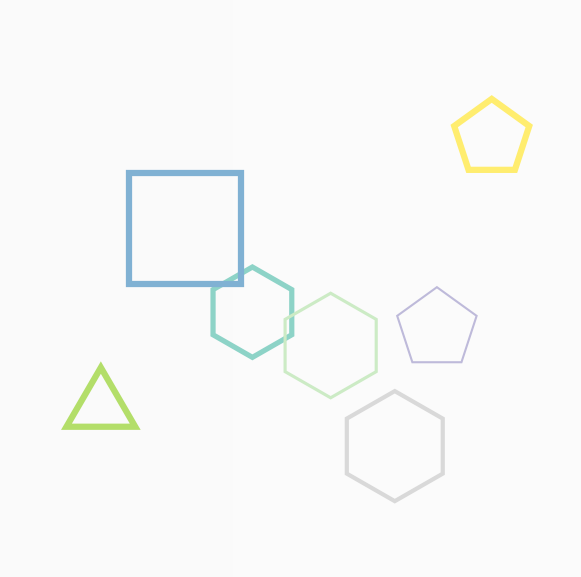[{"shape": "hexagon", "thickness": 2.5, "radius": 0.39, "center": [0.434, 0.459]}, {"shape": "pentagon", "thickness": 1, "radius": 0.36, "center": [0.752, 0.43]}, {"shape": "square", "thickness": 3, "radius": 0.48, "center": [0.319, 0.603]}, {"shape": "triangle", "thickness": 3, "radius": 0.34, "center": [0.174, 0.294]}, {"shape": "hexagon", "thickness": 2, "radius": 0.48, "center": [0.679, 0.227]}, {"shape": "hexagon", "thickness": 1.5, "radius": 0.45, "center": [0.569, 0.401]}, {"shape": "pentagon", "thickness": 3, "radius": 0.34, "center": [0.846, 0.76]}]